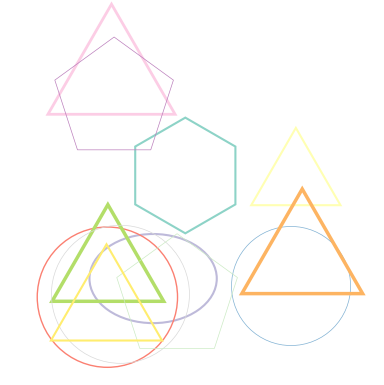[{"shape": "hexagon", "thickness": 1.5, "radius": 0.75, "center": [0.481, 0.544]}, {"shape": "triangle", "thickness": 1.5, "radius": 0.67, "center": [0.768, 0.534]}, {"shape": "oval", "thickness": 1.5, "radius": 0.83, "center": [0.398, 0.276]}, {"shape": "circle", "thickness": 1, "radius": 0.91, "center": [0.279, 0.228]}, {"shape": "circle", "thickness": 0.5, "radius": 0.77, "center": [0.756, 0.257]}, {"shape": "triangle", "thickness": 2.5, "radius": 0.91, "center": [0.785, 0.328]}, {"shape": "triangle", "thickness": 2.5, "radius": 0.84, "center": [0.28, 0.301]}, {"shape": "triangle", "thickness": 2, "radius": 0.95, "center": [0.29, 0.798]}, {"shape": "circle", "thickness": 0.5, "radius": 0.9, "center": [0.313, 0.236]}, {"shape": "pentagon", "thickness": 0.5, "radius": 0.81, "center": [0.296, 0.742]}, {"shape": "pentagon", "thickness": 0.5, "radius": 0.82, "center": [0.46, 0.228]}, {"shape": "triangle", "thickness": 1.5, "radius": 0.83, "center": [0.277, 0.199]}]